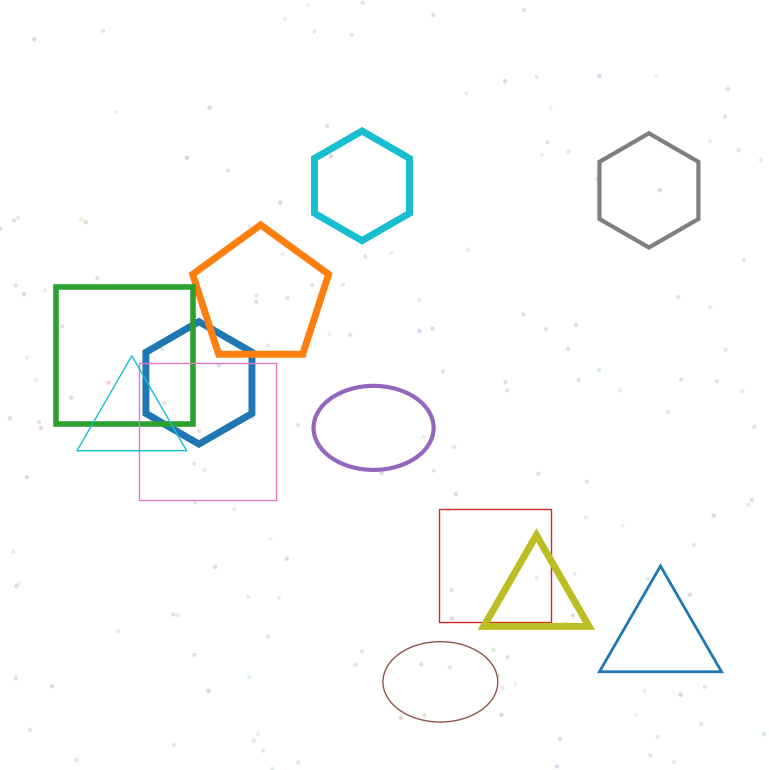[{"shape": "hexagon", "thickness": 2.5, "radius": 0.4, "center": [0.258, 0.503]}, {"shape": "triangle", "thickness": 1, "radius": 0.46, "center": [0.858, 0.173]}, {"shape": "pentagon", "thickness": 2.5, "radius": 0.46, "center": [0.339, 0.615]}, {"shape": "square", "thickness": 2, "radius": 0.44, "center": [0.162, 0.538]}, {"shape": "square", "thickness": 0.5, "radius": 0.37, "center": [0.643, 0.266]}, {"shape": "oval", "thickness": 1.5, "radius": 0.39, "center": [0.485, 0.444]}, {"shape": "oval", "thickness": 0.5, "radius": 0.37, "center": [0.572, 0.114]}, {"shape": "square", "thickness": 0.5, "radius": 0.44, "center": [0.27, 0.439]}, {"shape": "hexagon", "thickness": 1.5, "radius": 0.37, "center": [0.843, 0.753]}, {"shape": "triangle", "thickness": 2.5, "radius": 0.39, "center": [0.697, 0.226]}, {"shape": "triangle", "thickness": 0.5, "radius": 0.41, "center": [0.171, 0.456]}, {"shape": "hexagon", "thickness": 2.5, "radius": 0.36, "center": [0.47, 0.759]}]